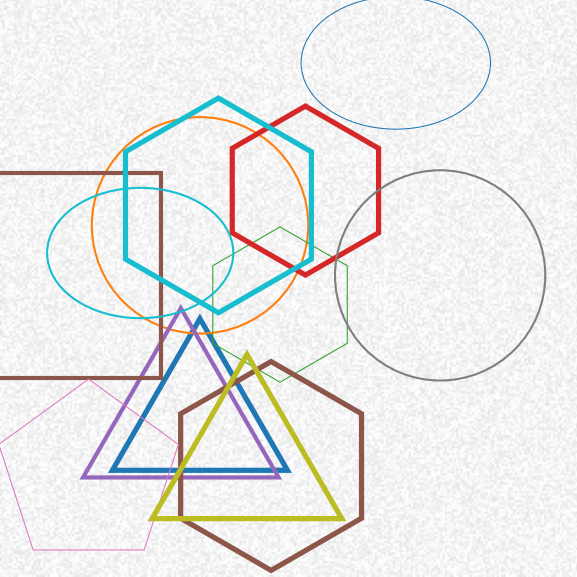[{"shape": "oval", "thickness": 0.5, "radius": 0.82, "center": [0.685, 0.89]}, {"shape": "triangle", "thickness": 2.5, "radius": 0.88, "center": [0.346, 0.272]}, {"shape": "circle", "thickness": 1, "radius": 0.94, "center": [0.346, 0.609]}, {"shape": "hexagon", "thickness": 0.5, "radius": 0.67, "center": [0.485, 0.472]}, {"shape": "hexagon", "thickness": 2.5, "radius": 0.73, "center": [0.529, 0.669]}, {"shape": "triangle", "thickness": 2, "radius": 0.98, "center": [0.313, 0.27]}, {"shape": "square", "thickness": 2, "radius": 0.89, "center": [0.101, 0.522]}, {"shape": "hexagon", "thickness": 2.5, "radius": 0.9, "center": [0.469, 0.192]}, {"shape": "pentagon", "thickness": 0.5, "radius": 0.82, "center": [0.153, 0.179]}, {"shape": "circle", "thickness": 1, "radius": 0.91, "center": [0.762, 0.522]}, {"shape": "triangle", "thickness": 2.5, "radius": 0.95, "center": [0.428, 0.196]}, {"shape": "oval", "thickness": 1, "radius": 0.81, "center": [0.243, 0.561]}, {"shape": "hexagon", "thickness": 2.5, "radius": 0.93, "center": [0.378, 0.643]}]